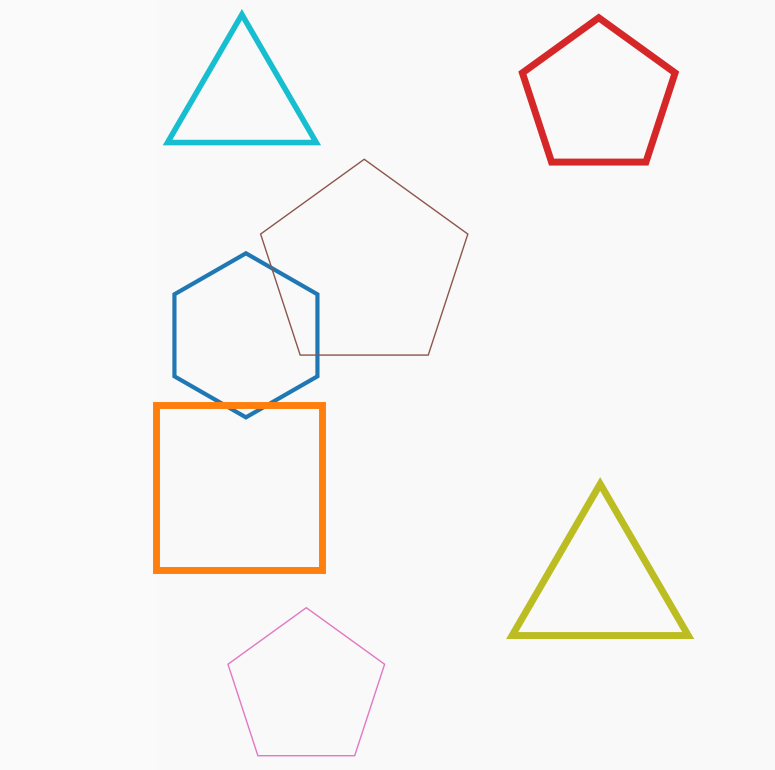[{"shape": "hexagon", "thickness": 1.5, "radius": 0.53, "center": [0.317, 0.565]}, {"shape": "square", "thickness": 2.5, "radius": 0.54, "center": [0.308, 0.367]}, {"shape": "pentagon", "thickness": 2.5, "radius": 0.52, "center": [0.773, 0.873]}, {"shape": "pentagon", "thickness": 0.5, "radius": 0.7, "center": [0.47, 0.653]}, {"shape": "pentagon", "thickness": 0.5, "radius": 0.53, "center": [0.395, 0.105]}, {"shape": "triangle", "thickness": 2.5, "radius": 0.66, "center": [0.774, 0.24]}, {"shape": "triangle", "thickness": 2, "radius": 0.55, "center": [0.312, 0.87]}]